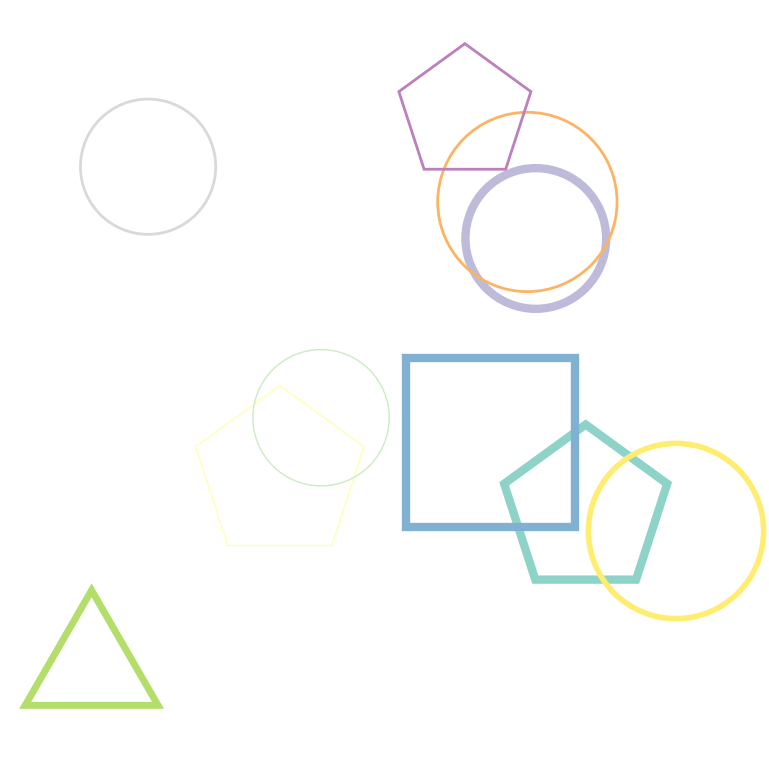[{"shape": "pentagon", "thickness": 3, "radius": 0.56, "center": [0.761, 0.337]}, {"shape": "pentagon", "thickness": 0.5, "radius": 0.57, "center": [0.363, 0.384]}, {"shape": "circle", "thickness": 3, "radius": 0.46, "center": [0.696, 0.69]}, {"shape": "square", "thickness": 3, "radius": 0.55, "center": [0.637, 0.426]}, {"shape": "circle", "thickness": 1, "radius": 0.58, "center": [0.685, 0.738]}, {"shape": "triangle", "thickness": 2.5, "radius": 0.5, "center": [0.119, 0.134]}, {"shape": "circle", "thickness": 1, "radius": 0.44, "center": [0.192, 0.783]}, {"shape": "pentagon", "thickness": 1, "radius": 0.45, "center": [0.604, 0.853]}, {"shape": "circle", "thickness": 0.5, "radius": 0.44, "center": [0.417, 0.457]}, {"shape": "circle", "thickness": 2, "radius": 0.57, "center": [0.878, 0.31]}]